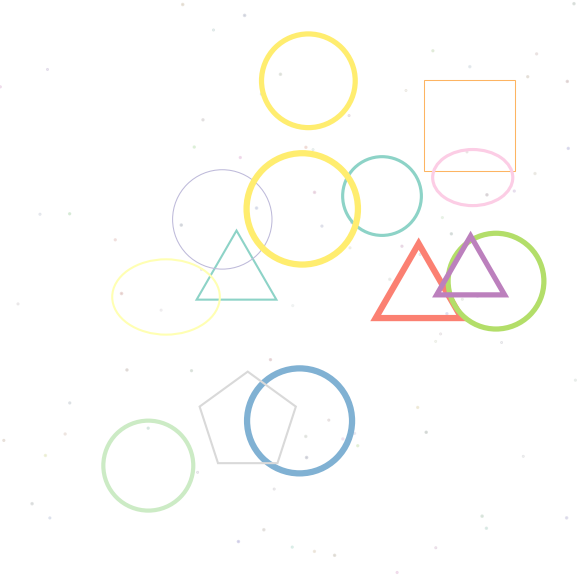[{"shape": "circle", "thickness": 1.5, "radius": 0.34, "center": [0.661, 0.66]}, {"shape": "triangle", "thickness": 1, "radius": 0.4, "center": [0.41, 0.52]}, {"shape": "oval", "thickness": 1, "radius": 0.47, "center": [0.287, 0.485]}, {"shape": "circle", "thickness": 0.5, "radius": 0.43, "center": [0.385, 0.619]}, {"shape": "triangle", "thickness": 3, "radius": 0.43, "center": [0.725, 0.491]}, {"shape": "circle", "thickness": 3, "radius": 0.45, "center": [0.519, 0.27]}, {"shape": "square", "thickness": 0.5, "radius": 0.39, "center": [0.813, 0.782]}, {"shape": "circle", "thickness": 2.5, "radius": 0.41, "center": [0.859, 0.512]}, {"shape": "oval", "thickness": 1.5, "radius": 0.35, "center": [0.819, 0.692]}, {"shape": "pentagon", "thickness": 1, "radius": 0.44, "center": [0.429, 0.268]}, {"shape": "triangle", "thickness": 2.5, "radius": 0.34, "center": [0.815, 0.523]}, {"shape": "circle", "thickness": 2, "radius": 0.39, "center": [0.257, 0.193]}, {"shape": "circle", "thickness": 3, "radius": 0.48, "center": [0.523, 0.637]}, {"shape": "circle", "thickness": 2.5, "radius": 0.41, "center": [0.534, 0.859]}]